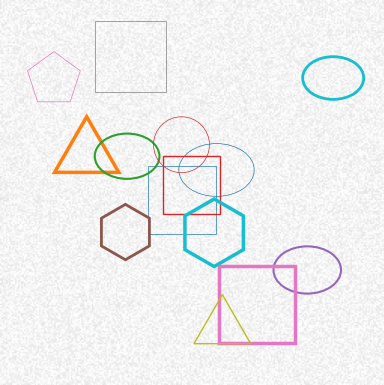[{"shape": "square", "thickness": 0.5, "radius": 0.44, "center": [0.474, 0.48]}, {"shape": "oval", "thickness": 0.5, "radius": 0.49, "center": [0.562, 0.558]}, {"shape": "triangle", "thickness": 2.5, "radius": 0.48, "center": [0.225, 0.6]}, {"shape": "oval", "thickness": 1.5, "radius": 0.42, "center": [0.33, 0.594]}, {"shape": "circle", "thickness": 0.5, "radius": 0.36, "center": [0.471, 0.624]}, {"shape": "square", "thickness": 1, "radius": 0.37, "center": [0.498, 0.519]}, {"shape": "oval", "thickness": 1.5, "radius": 0.44, "center": [0.798, 0.299]}, {"shape": "hexagon", "thickness": 2, "radius": 0.36, "center": [0.326, 0.397]}, {"shape": "square", "thickness": 2.5, "radius": 0.5, "center": [0.667, 0.208]}, {"shape": "pentagon", "thickness": 0.5, "radius": 0.36, "center": [0.14, 0.794]}, {"shape": "square", "thickness": 0.5, "radius": 0.46, "center": [0.34, 0.854]}, {"shape": "triangle", "thickness": 1, "radius": 0.42, "center": [0.578, 0.15]}, {"shape": "hexagon", "thickness": 2.5, "radius": 0.44, "center": [0.556, 0.395]}, {"shape": "oval", "thickness": 2, "radius": 0.4, "center": [0.865, 0.797]}]